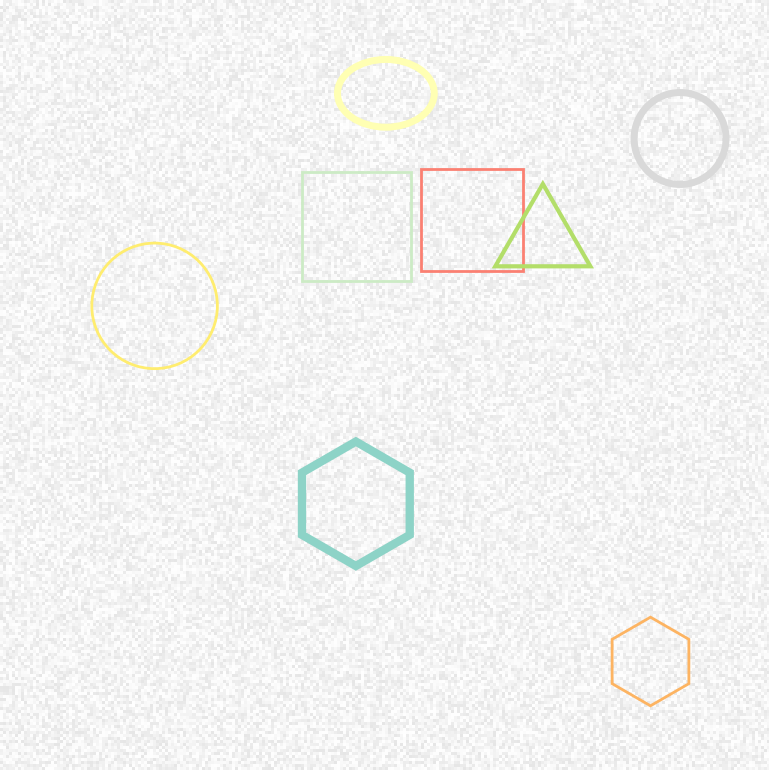[{"shape": "hexagon", "thickness": 3, "radius": 0.4, "center": [0.462, 0.346]}, {"shape": "oval", "thickness": 2.5, "radius": 0.31, "center": [0.501, 0.879]}, {"shape": "square", "thickness": 1, "radius": 0.33, "center": [0.613, 0.714]}, {"shape": "hexagon", "thickness": 1, "radius": 0.29, "center": [0.845, 0.141]}, {"shape": "triangle", "thickness": 1.5, "radius": 0.36, "center": [0.705, 0.69]}, {"shape": "circle", "thickness": 2.5, "radius": 0.3, "center": [0.883, 0.82]}, {"shape": "square", "thickness": 1, "radius": 0.35, "center": [0.463, 0.706]}, {"shape": "circle", "thickness": 1, "radius": 0.41, "center": [0.201, 0.603]}]